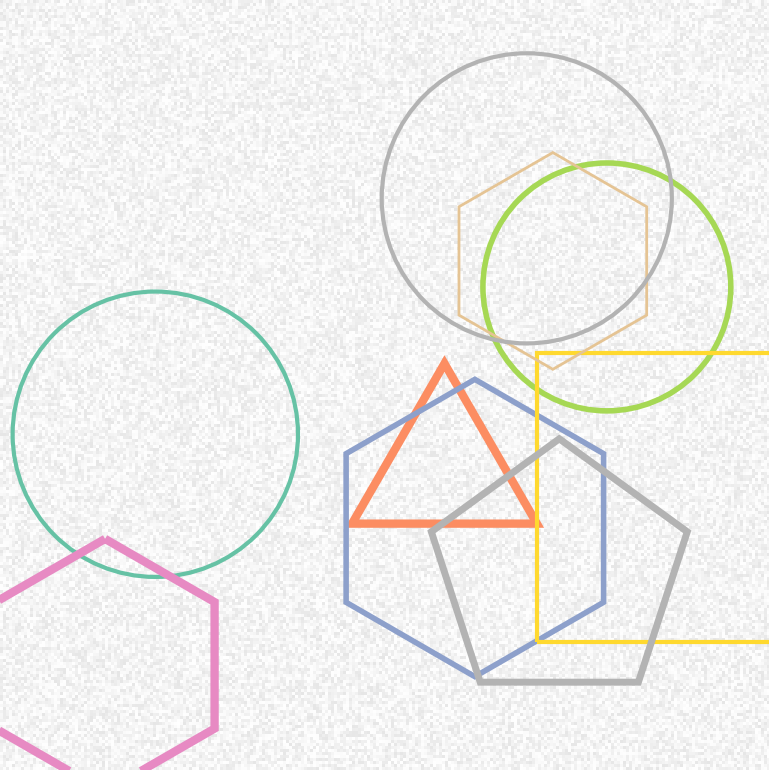[{"shape": "circle", "thickness": 1.5, "radius": 0.93, "center": [0.202, 0.436]}, {"shape": "triangle", "thickness": 3, "radius": 0.69, "center": [0.577, 0.389]}, {"shape": "hexagon", "thickness": 2, "radius": 0.97, "center": [0.617, 0.314]}, {"shape": "hexagon", "thickness": 3, "radius": 0.82, "center": [0.136, 0.136]}, {"shape": "circle", "thickness": 2, "radius": 0.8, "center": [0.788, 0.627]}, {"shape": "square", "thickness": 1.5, "radius": 0.94, "center": [0.885, 0.354]}, {"shape": "hexagon", "thickness": 1, "radius": 0.7, "center": [0.718, 0.661]}, {"shape": "circle", "thickness": 1.5, "radius": 0.94, "center": [0.684, 0.742]}, {"shape": "pentagon", "thickness": 2.5, "radius": 0.87, "center": [0.726, 0.255]}]